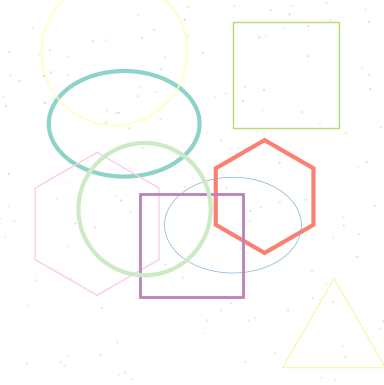[{"shape": "oval", "thickness": 3, "radius": 0.98, "center": [0.323, 0.678]}, {"shape": "circle", "thickness": 1, "radius": 0.95, "center": [0.297, 0.864]}, {"shape": "hexagon", "thickness": 3, "radius": 0.73, "center": [0.687, 0.489]}, {"shape": "oval", "thickness": 0.5, "radius": 0.89, "center": [0.605, 0.415]}, {"shape": "square", "thickness": 1, "radius": 0.69, "center": [0.743, 0.805]}, {"shape": "hexagon", "thickness": 1, "radius": 0.93, "center": [0.252, 0.419]}, {"shape": "square", "thickness": 2, "radius": 0.67, "center": [0.497, 0.363]}, {"shape": "circle", "thickness": 3, "radius": 0.86, "center": [0.375, 0.457]}, {"shape": "triangle", "thickness": 0.5, "radius": 0.77, "center": [0.868, 0.122]}]